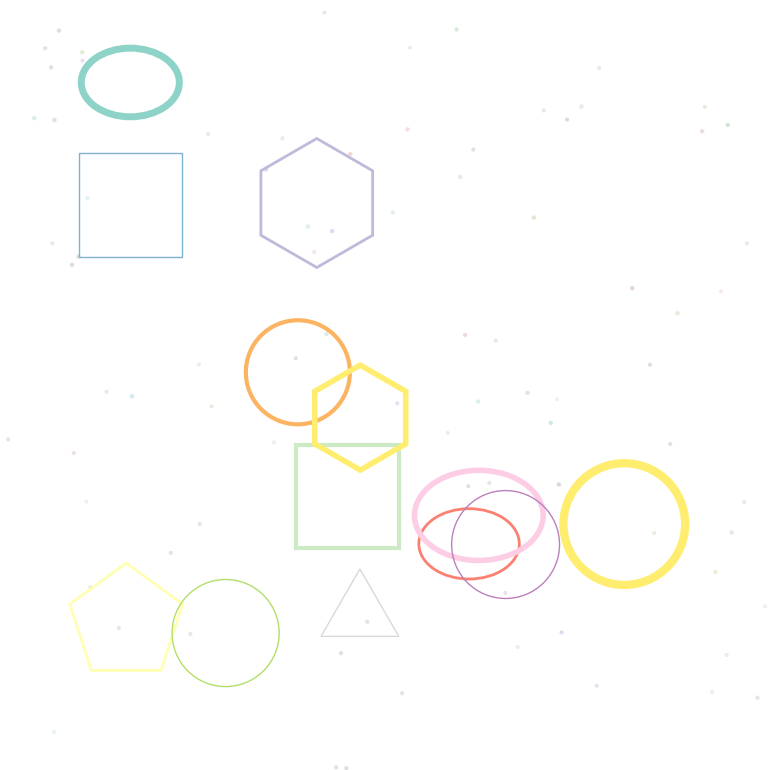[{"shape": "oval", "thickness": 2.5, "radius": 0.32, "center": [0.169, 0.893]}, {"shape": "pentagon", "thickness": 1, "radius": 0.39, "center": [0.164, 0.192]}, {"shape": "hexagon", "thickness": 1, "radius": 0.42, "center": [0.411, 0.736]}, {"shape": "oval", "thickness": 1, "radius": 0.33, "center": [0.609, 0.294]}, {"shape": "square", "thickness": 0.5, "radius": 0.33, "center": [0.169, 0.734]}, {"shape": "circle", "thickness": 1.5, "radius": 0.34, "center": [0.387, 0.517]}, {"shape": "circle", "thickness": 0.5, "radius": 0.35, "center": [0.293, 0.178]}, {"shape": "oval", "thickness": 2, "radius": 0.42, "center": [0.622, 0.331]}, {"shape": "triangle", "thickness": 0.5, "radius": 0.29, "center": [0.467, 0.203]}, {"shape": "circle", "thickness": 0.5, "radius": 0.35, "center": [0.657, 0.293]}, {"shape": "square", "thickness": 1.5, "radius": 0.33, "center": [0.451, 0.355]}, {"shape": "hexagon", "thickness": 2, "radius": 0.34, "center": [0.468, 0.458]}, {"shape": "circle", "thickness": 3, "radius": 0.4, "center": [0.811, 0.319]}]